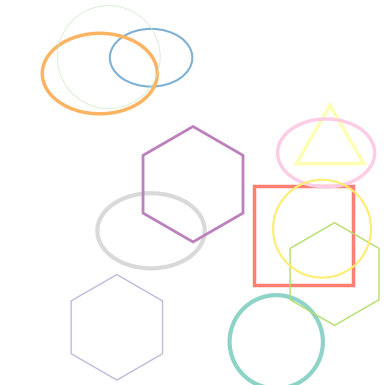[{"shape": "circle", "thickness": 3, "radius": 0.61, "center": [0.718, 0.112]}, {"shape": "triangle", "thickness": 2.5, "radius": 0.5, "center": [0.857, 0.626]}, {"shape": "hexagon", "thickness": 1, "radius": 0.69, "center": [0.304, 0.15]}, {"shape": "square", "thickness": 2.5, "radius": 0.64, "center": [0.789, 0.389]}, {"shape": "oval", "thickness": 1.5, "radius": 0.54, "center": [0.392, 0.85]}, {"shape": "oval", "thickness": 2.5, "radius": 0.75, "center": [0.259, 0.809]}, {"shape": "hexagon", "thickness": 1, "radius": 0.67, "center": [0.869, 0.288]}, {"shape": "oval", "thickness": 2.5, "radius": 0.63, "center": [0.847, 0.603]}, {"shape": "oval", "thickness": 3, "radius": 0.7, "center": [0.392, 0.401]}, {"shape": "hexagon", "thickness": 2, "radius": 0.75, "center": [0.501, 0.522]}, {"shape": "circle", "thickness": 0.5, "radius": 0.67, "center": [0.282, 0.852]}, {"shape": "circle", "thickness": 1.5, "radius": 0.64, "center": [0.837, 0.406]}]